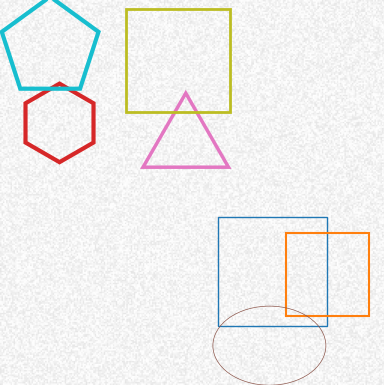[{"shape": "square", "thickness": 1, "radius": 0.71, "center": [0.708, 0.296]}, {"shape": "square", "thickness": 1.5, "radius": 0.54, "center": [0.851, 0.287]}, {"shape": "hexagon", "thickness": 3, "radius": 0.51, "center": [0.155, 0.681]}, {"shape": "oval", "thickness": 0.5, "radius": 0.73, "center": [0.7, 0.102]}, {"shape": "triangle", "thickness": 2.5, "radius": 0.64, "center": [0.483, 0.63]}, {"shape": "square", "thickness": 2, "radius": 0.67, "center": [0.462, 0.843]}, {"shape": "pentagon", "thickness": 3, "radius": 0.66, "center": [0.13, 0.876]}]